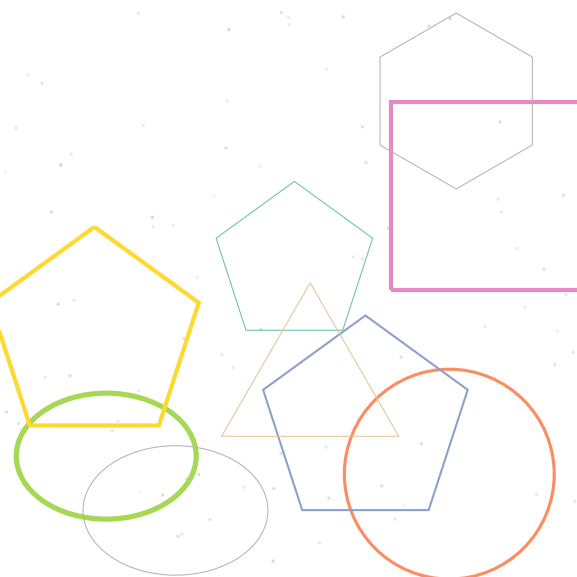[{"shape": "pentagon", "thickness": 0.5, "radius": 0.71, "center": [0.51, 0.543]}, {"shape": "circle", "thickness": 1.5, "radius": 0.91, "center": [0.778, 0.178]}, {"shape": "pentagon", "thickness": 1, "radius": 0.93, "center": [0.633, 0.267]}, {"shape": "square", "thickness": 2, "radius": 0.81, "center": [0.84, 0.66]}, {"shape": "oval", "thickness": 2.5, "radius": 0.78, "center": [0.184, 0.209]}, {"shape": "pentagon", "thickness": 2, "radius": 0.95, "center": [0.163, 0.416]}, {"shape": "triangle", "thickness": 0.5, "radius": 0.89, "center": [0.537, 0.332]}, {"shape": "oval", "thickness": 0.5, "radius": 0.8, "center": [0.304, 0.115]}, {"shape": "hexagon", "thickness": 0.5, "radius": 0.76, "center": [0.79, 0.824]}]